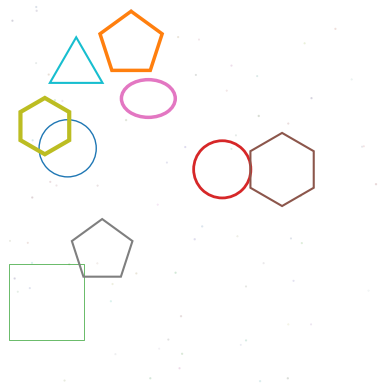[{"shape": "circle", "thickness": 1, "radius": 0.37, "center": [0.176, 0.615]}, {"shape": "pentagon", "thickness": 2.5, "radius": 0.42, "center": [0.34, 0.886]}, {"shape": "square", "thickness": 0.5, "radius": 0.49, "center": [0.121, 0.216]}, {"shape": "circle", "thickness": 2, "radius": 0.37, "center": [0.577, 0.56]}, {"shape": "hexagon", "thickness": 1.5, "radius": 0.47, "center": [0.733, 0.56]}, {"shape": "oval", "thickness": 2.5, "radius": 0.35, "center": [0.385, 0.744]}, {"shape": "pentagon", "thickness": 1.5, "radius": 0.41, "center": [0.265, 0.348]}, {"shape": "hexagon", "thickness": 3, "radius": 0.37, "center": [0.116, 0.672]}, {"shape": "triangle", "thickness": 1.5, "radius": 0.39, "center": [0.198, 0.824]}]